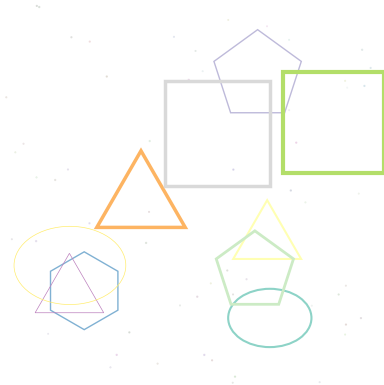[{"shape": "oval", "thickness": 1.5, "radius": 0.54, "center": [0.701, 0.174]}, {"shape": "triangle", "thickness": 1.5, "radius": 0.51, "center": [0.694, 0.378]}, {"shape": "pentagon", "thickness": 1, "radius": 0.6, "center": [0.669, 0.804]}, {"shape": "hexagon", "thickness": 1, "radius": 0.51, "center": [0.219, 0.245]}, {"shape": "triangle", "thickness": 2.5, "radius": 0.66, "center": [0.366, 0.476]}, {"shape": "square", "thickness": 3, "radius": 0.66, "center": [0.866, 0.683]}, {"shape": "square", "thickness": 2.5, "radius": 0.68, "center": [0.565, 0.654]}, {"shape": "triangle", "thickness": 0.5, "radius": 0.51, "center": [0.18, 0.239]}, {"shape": "pentagon", "thickness": 2, "radius": 0.53, "center": [0.662, 0.295]}, {"shape": "oval", "thickness": 0.5, "radius": 0.73, "center": [0.182, 0.311]}]